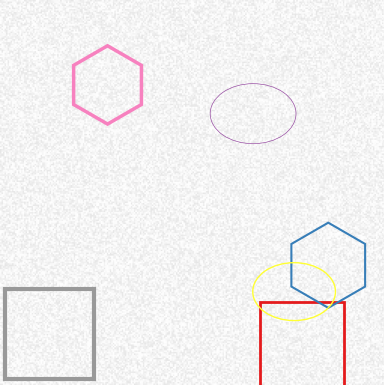[{"shape": "square", "thickness": 2, "radius": 0.55, "center": [0.784, 0.107]}, {"shape": "hexagon", "thickness": 1.5, "radius": 0.55, "center": [0.853, 0.311]}, {"shape": "oval", "thickness": 0.5, "radius": 0.56, "center": [0.657, 0.705]}, {"shape": "oval", "thickness": 1, "radius": 0.54, "center": [0.764, 0.243]}, {"shape": "hexagon", "thickness": 2.5, "radius": 0.51, "center": [0.279, 0.779]}, {"shape": "square", "thickness": 3, "radius": 0.58, "center": [0.128, 0.133]}]